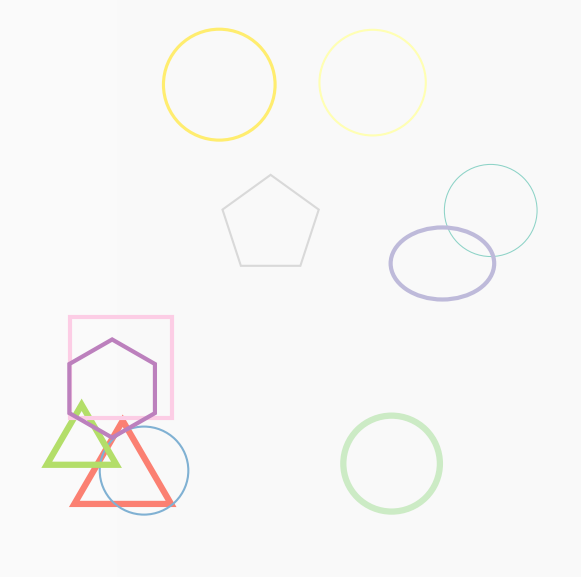[{"shape": "circle", "thickness": 0.5, "radius": 0.4, "center": [0.844, 0.635]}, {"shape": "circle", "thickness": 1, "radius": 0.46, "center": [0.641, 0.856]}, {"shape": "oval", "thickness": 2, "radius": 0.45, "center": [0.761, 0.543]}, {"shape": "triangle", "thickness": 3, "radius": 0.48, "center": [0.211, 0.175]}, {"shape": "circle", "thickness": 1, "radius": 0.38, "center": [0.248, 0.184]}, {"shape": "triangle", "thickness": 3, "radius": 0.35, "center": [0.14, 0.229]}, {"shape": "square", "thickness": 2, "radius": 0.44, "center": [0.209, 0.362]}, {"shape": "pentagon", "thickness": 1, "radius": 0.44, "center": [0.466, 0.609]}, {"shape": "hexagon", "thickness": 2, "radius": 0.43, "center": [0.193, 0.326]}, {"shape": "circle", "thickness": 3, "radius": 0.42, "center": [0.674, 0.196]}, {"shape": "circle", "thickness": 1.5, "radius": 0.48, "center": [0.377, 0.853]}]